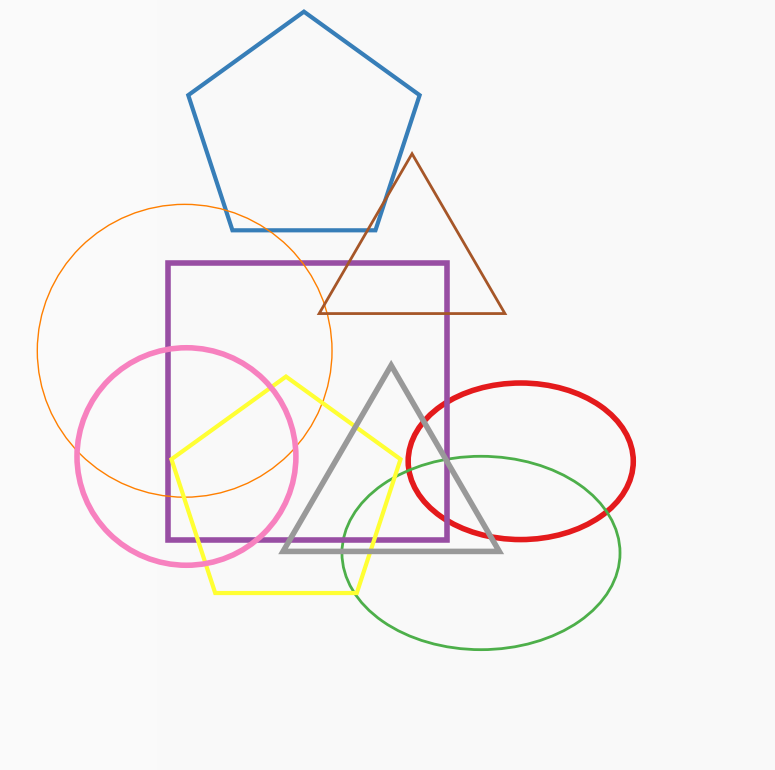[{"shape": "oval", "thickness": 2, "radius": 0.73, "center": [0.672, 0.401]}, {"shape": "pentagon", "thickness": 1.5, "radius": 0.78, "center": [0.392, 0.828]}, {"shape": "oval", "thickness": 1, "radius": 0.9, "center": [0.621, 0.282]}, {"shape": "square", "thickness": 2, "radius": 0.9, "center": [0.397, 0.478]}, {"shape": "circle", "thickness": 0.5, "radius": 0.95, "center": [0.238, 0.544]}, {"shape": "pentagon", "thickness": 1.5, "radius": 0.78, "center": [0.369, 0.356]}, {"shape": "triangle", "thickness": 1, "radius": 0.69, "center": [0.532, 0.662]}, {"shape": "circle", "thickness": 2, "radius": 0.71, "center": [0.241, 0.407]}, {"shape": "triangle", "thickness": 2, "radius": 0.81, "center": [0.505, 0.364]}]